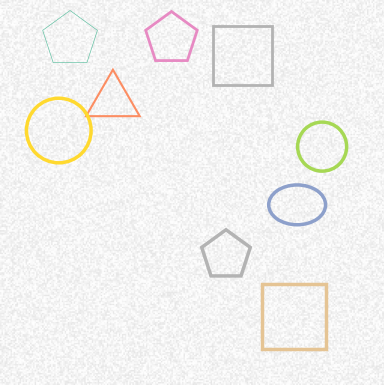[{"shape": "pentagon", "thickness": 0.5, "radius": 0.37, "center": [0.182, 0.898]}, {"shape": "triangle", "thickness": 1.5, "radius": 0.4, "center": [0.293, 0.738]}, {"shape": "oval", "thickness": 2.5, "radius": 0.37, "center": [0.772, 0.468]}, {"shape": "pentagon", "thickness": 2, "radius": 0.35, "center": [0.445, 0.9]}, {"shape": "circle", "thickness": 2.5, "radius": 0.32, "center": [0.837, 0.619]}, {"shape": "circle", "thickness": 2.5, "radius": 0.42, "center": [0.153, 0.661]}, {"shape": "square", "thickness": 2.5, "radius": 0.42, "center": [0.764, 0.178]}, {"shape": "pentagon", "thickness": 2.5, "radius": 0.33, "center": [0.587, 0.337]}, {"shape": "square", "thickness": 2, "radius": 0.38, "center": [0.63, 0.856]}]